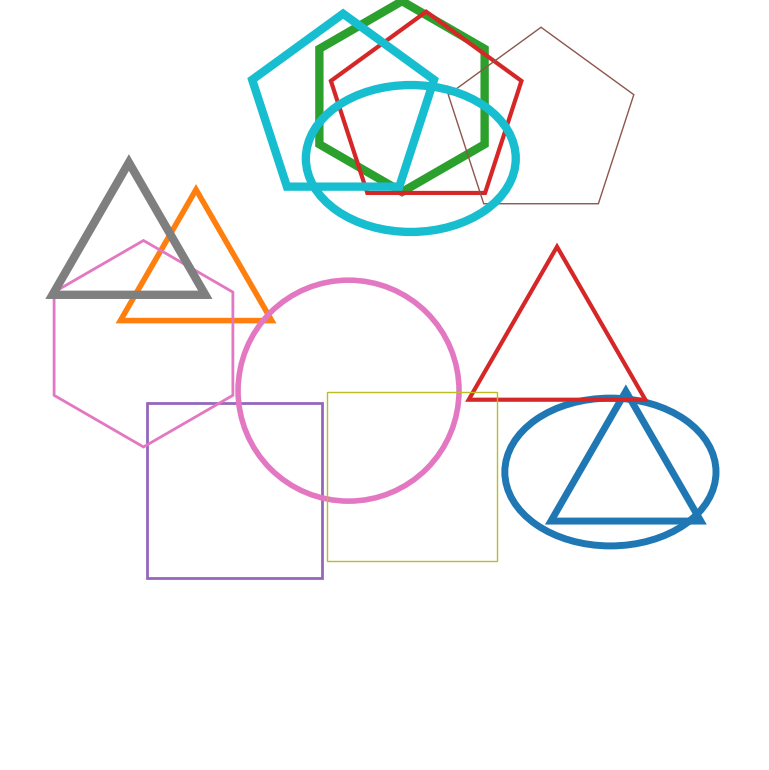[{"shape": "triangle", "thickness": 2.5, "radius": 0.56, "center": [0.813, 0.379]}, {"shape": "oval", "thickness": 2.5, "radius": 0.69, "center": [0.793, 0.387]}, {"shape": "triangle", "thickness": 2, "radius": 0.57, "center": [0.255, 0.64]}, {"shape": "hexagon", "thickness": 3, "radius": 0.62, "center": [0.522, 0.875]}, {"shape": "pentagon", "thickness": 1.5, "radius": 0.65, "center": [0.553, 0.855]}, {"shape": "triangle", "thickness": 1.5, "radius": 0.66, "center": [0.723, 0.547]}, {"shape": "square", "thickness": 1, "radius": 0.57, "center": [0.304, 0.363]}, {"shape": "pentagon", "thickness": 0.5, "radius": 0.63, "center": [0.703, 0.838]}, {"shape": "circle", "thickness": 2, "radius": 0.72, "center": [0.453, 0.493]}, {"shape": "hexagon", "thickness": 1, "radius": 0.67, "center": [0.186, 0.554]}, {"shape": "triangle", "thickness": 3, "radius": 0.57, "center": [0.167, 0.674]}, {"shape": "square", "thickness": 0.5, "radius": 0.55, "center": [0.535, 0.381]}, {"shape": "pentagon", "thickness": 3, "radius": 0.62, "center": [0.446, 0.858]}, {"shape": "oval", "thickness": 3, "radius": 0.68, "center": [0.534, 0.794]}]